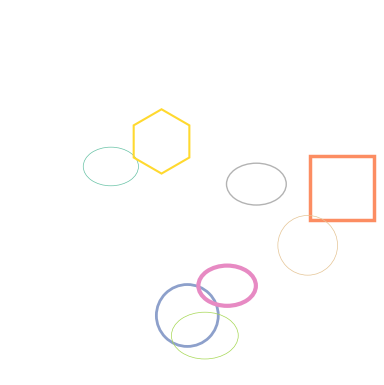[{"shape": "oval", "thickness": 0.5, "radius": 0.36, "center": [0.288, 0.568]}, {"shape": "square", "thickness": 2.5, "radius": 0.42, "center": [0.888, 0.512]}, {"shape": "circle", "thickness": 2, "radius": 0.4, "center": [0.487, 0.181]}, {"shape": "oval", "thickness": 3, "radius": 0.37, "center": [0.59, 0.258]}, {"shape": "oval", "thickness": 0.5, "radius": 0.43, "center": [0.532, 0.128]}, {"shape": "hexagon", "thickness": 1.5, "radius": 0.42, "center": [0.42, 0.633]}, {"shape": "circle", "thickness": 0.5, "radius": 0.39, "center": [0.799, 0.363]}, {"shape": "oval", "thickness": 1, "radius": 0.39, "center": [0.666, 0.522]}]